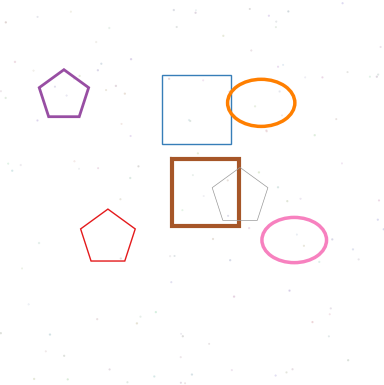[{"shape": "pentagon", "thickness": 1, "radius": 0.37, "center": [0.28, 0.382]}, {"shape": "square", "thickness": 1, "radius": 0.45, "center": [0.51, 0.715]}, {"shape": "pentagon", "thickness": 2, "radius": 0.34, "center": [0.166, 0.751]}, {"shape": "oval", "thickness": 2.5, "radius": 0.44, "center": [0.678, 0.733]}, {"shape": "square", "thickness": 3, "radius": 0.43, "center": [0.534, 0.501]}, {"shape": "oval", "thickness": 2.5, "radius": 0.42, "center": [0.764, 0.377]}, {"shape": "pentagon", "thickness": 0.5, "radius": 0.38, "center": [0.623, 0.489]}]